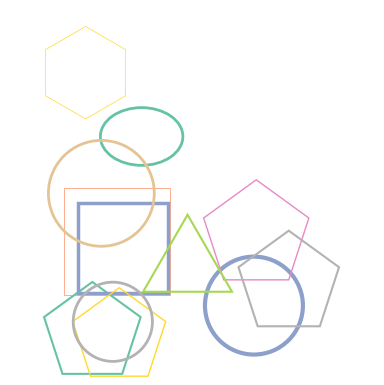[{"shape": "pentagon", "thickness": 1.5, "radius": 0.66, "center": [0.24, 0.136]}, {"shape": "oval", "thickness": 2, "radius": 0.54, "center": [0.368, 0.646]}, {"shape": "square", "thickness": 0.5, "radius": 0.69, "center": [0.304, 0.373]}, {"shape": "circle", "thickness": 3, "radius": 0.64, "center": [0.66, 0.206]}, {"shape": "square", "thickness": 2.5, "radius": 0.58, "center": [0.319, 0.355]}, {"shape": "pentagon", "thickness": 1, "radius": 0.72, "center": [0.666, 0.389]}, {"shape": "triangle", "thickness": 1.5, "radius": 0.67, "center": [0.487, 0.309]}, {"shape": "pentagon", "thickness": 1, "radius": 0.63, "center": [0.31, 0.126]}, {"shape": "hexagon", "thickness": 0.5, "radius": 0.6, "center": [0.222, 0.811]}, {"shape": "circle", "thickness": 2, "radius": 0.69, "center": [0.263, 0.498]}, {"shape": "circle", "thickness": 2, "radius": 0.51, "center": [0.293, 0.164]}, {"shape": "pentagon", "thickness": 1.5, "radius": 0.69, "center": [0.75, 0.264]}]